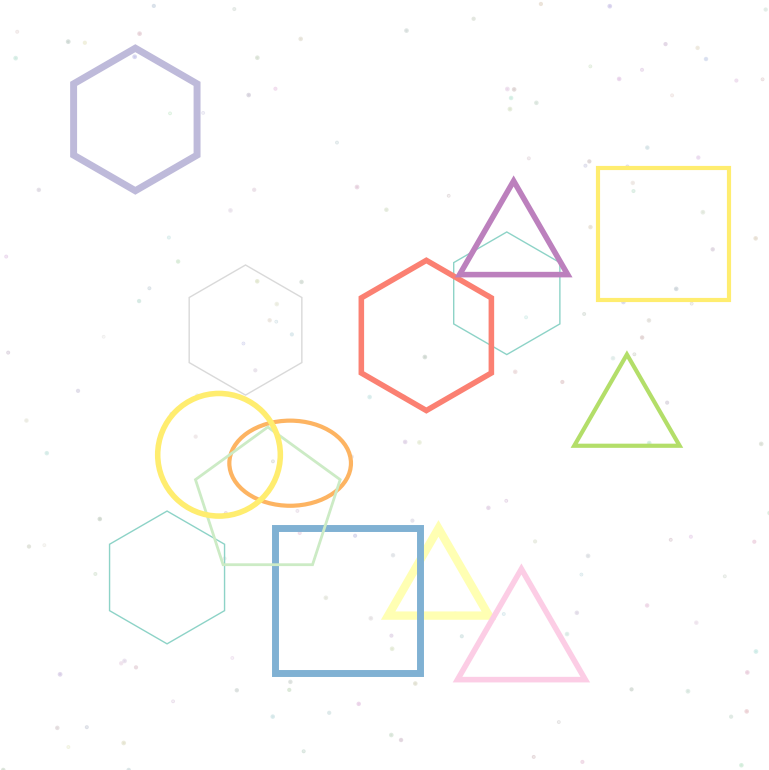[{"shape": "hexagon", "thickness": 0.5, "radius": 0.4, "center": [0.658, 0.619]}, {"shape": "hexagon", "thickness": 0.5, "radius": 0.43, "center": [0.217, 0.25]}, {"shape": "triangle", "thickness": 3, "radius": 0.38, "center": [0.569, 0.238]}, {"shape": "hexagon", "thickness": 2.5, "radius": 0.46, "center": [0.176, 0.845]}, {"shape": "hexagon", "thickness": 2, "radius": 0.49, "center": [0.554, 0.564]}, {"shape": "square", "thickness": 2.5, "radius": 0.47, "center": [0.451, 0.22]}, {"shape": "oval", "thickness": 1.5, "radius": 0.39, "center": [0.377, 0.398]}, {"shape": "triangle", "thickness": 1.5, "radius": 0.4, "center": [0.814, 0.461]}, {"shape": "triangle", "thickness": 2, "radius": 0.48, "center": [0.677, 0.165]}, {"shape": "hexagon", "thickness": 0.5, "radius": 0.42, "center": [0.319, 0.571]}, {"shape": "triangle", "thickness": 2, "radius": 0.41, "center": [0.667, 0.684]}, {"shape": "pentagon", "thickness": 1, "radius": 0.49, "center": [0.348, 0.347]}, {"shape": "circle", "thickness": 2, "radius": 0.4, "center": [0.284, 0.409]}, {"shape": "square", "thickness": 1.5, "radius": 0.43, "center": [0.862, 0.696]}]